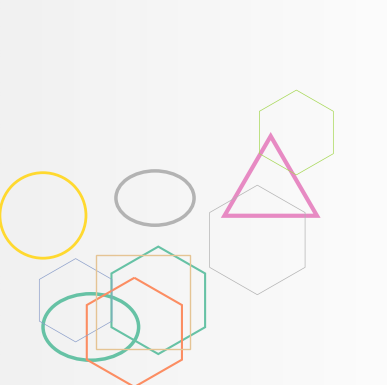[{"shape": "oval", "thickness": 2.5, "radius": 0.62, "center": [0.234, 0.151]}, {"shape": "hexagon", "thickness": 1.5, "radius": 0.7, "center": [0.408, 0.22]}, {"shape": "hexagon", "thickness": 1.5, "radius": 0.71, "center": [0.347, 0.137]}, {"shape": "hexagon", "thickness": 0.5, "radius": 0.54, "center": [0.195, 0.22]}, {"shape": "triangle", "thickness": 3, "radius": 0.69, "center": [0.699, 0.509]}, {"shape": "hexagon", "thickness": 0.5, "radius": 0.55, "center": [0.765, 0.656]}, {"shape": "circle", "thickness": 2, "radius": 0.56, "center": [0.111, 0.44]}, {"shape": "square", "thickness": 1, "radius": 0.61, "center": [0.369, 0.216]}, {"shape": "hexagon", "thickness": 0.5, "radius": 0.71, "center": [0.664, 0.377]}, {"shape": "oval", "thickness": 2.5, "radius": 0.5, "center": [0.4, 0.486]}]